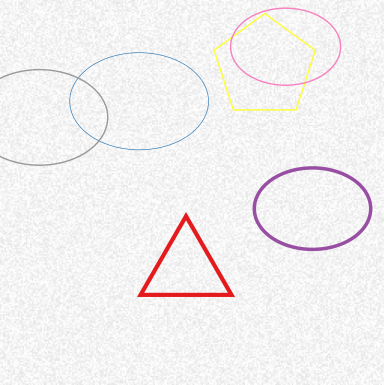[{"shape": "triangle", "thickness": 3, "radius": 0.68, "center": [0.483, 0.302]}, {"shape": "oval", "thickness": 0.5, "radius": 0.9, "center": [0.361, 0.737]}, {"shape": "oval", "thickness": 2.5, "radius": 0.76, "center": [0.812, 0.458]}, {"shape": "pentagon", "thickness": 1, "radius": 0.69, "center": [0.688, 0.826]}, {"shape": "oval", "thickness": 1, "radius": 0.71, "center": [0.742, 0.879]}, {"shape": "oval", "thickness": 1, "radius": 0.89, "center": [0.102, 0.695]}]